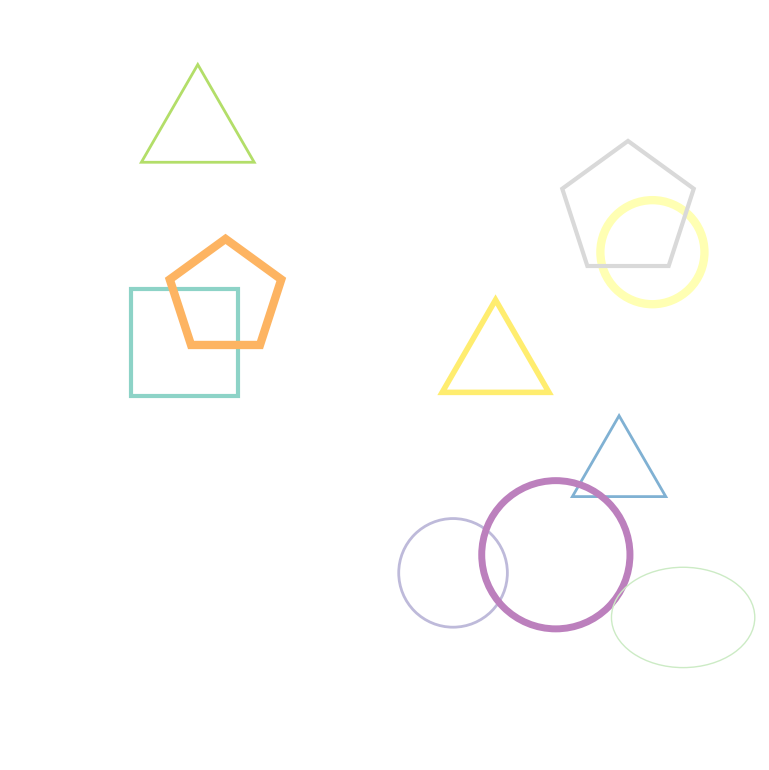[{"shape": "square", "thickness": 1.5, "radius": 0.35, "center": [0.24, 0.555]}, {"shape": "circle", "thickness": 3, "radius": 0.34, "center": [0.847, 0.672]}, {"shape": "circle", "thickness": 1, "radius": 0.35, "center": [0.588, 0.256]}, {"shape": "triangle", "thickness": 1, "radius": 0.35, "center": [0.804, 0.39]}, {"shape": "pentagon", "thickness": 3, "radius": 0.38, "center": [0.293, 0.614]}, {"shape": "triangle", "thickness": 1, "radius": 0.42, "center": [0.257, 0.832]}, {"shape": "pentagon", "thickness": 1.5, "radius": 0.45, "center": [0.816, 0.727]}, {"shape": "circle", "thickness": 2.5, "radius": 0.48, "center": [0.722, 0.28]}, {"shape": "oval", "thickness": 0.5, "radius": 0.47, "center": [0.887, 0.198]}, {"shape": "triangle", "thickness": 2, "radius": 0.4, "center": [0.644, 0.53]}]